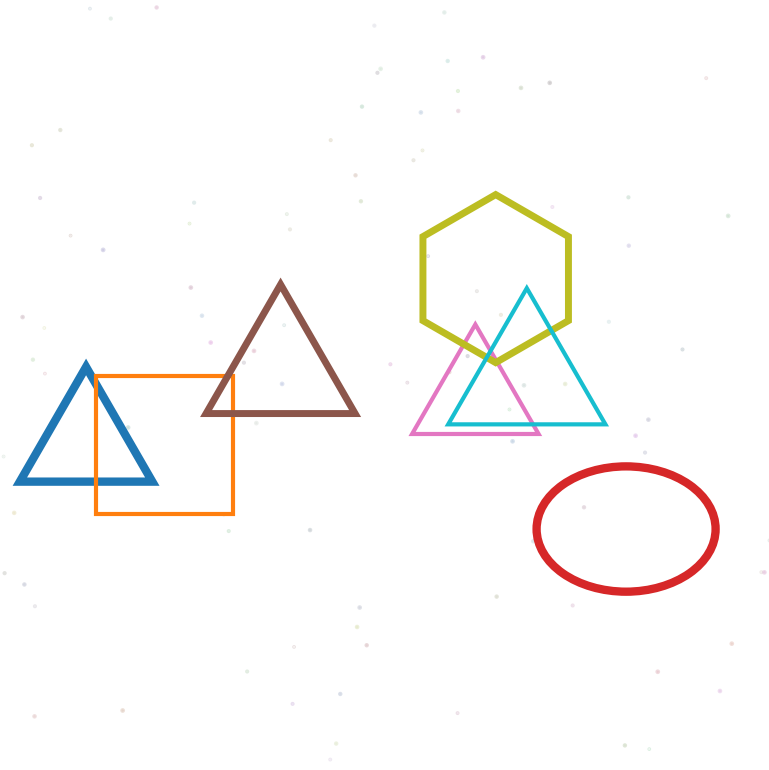[{"shape": "triangle", "thickness": 3, "radius": 0.5, "center": [0.112, 0.424]}, {"shape": "square", "thickness": 1.5, "radius": 0.45, "center": [0.214, 0.422]}, {"shape": "oval", "thickness": 3, "radius": 0.58, "center": [0.813, 0.313]}, {"shape": "triangle", "thickness": 2.5, "radius": 0.56, "center": [0.364, 0.519]}, {"shape": "triangle", "thickness": 1.5, "radius": 0.47, "center": [0.617, 0.484]}, {"shape": "hexagon", "thickness": 2.5, "radius": 0.55, "center": [0.644, 0.638]}, {"shape": "triangle", "thickness": 1.5, "radius": 0.59, "center": [0.684, 0.508]}]